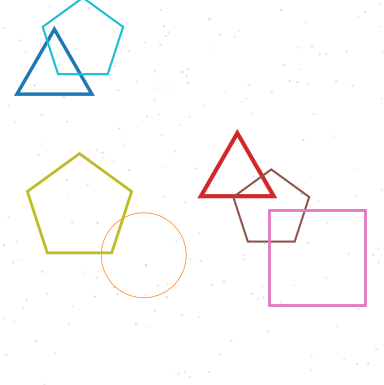[{"shape": "triangle", "thickness": 2.5, "radius": 0.56, "center": [0.141, 0.812]}, {"shape": "circle", "thickness": 0.5, "radius": 0.55, "center": [0.373, 0.337]}, {"shape": "triangle", "thickness": 3, "radius": 0.55, "center": [0.616, 0.545]}, {"shape": "pentagon", "thickness": 1.5, "radius": 0.52, "center": [0.705, 0.456]}, {"shape": "square", "thickness": 2, "radius": 0.62, "center": [0.823, 0.331]}, {"shape": "pentagon", "thickness": 2, "radius": 0.71, "center": [0.207, 0.459]}, {"shape": "pentagon", "thickness": 1.5, "radius": 0.55, "center": [0.215, 0.896]}]